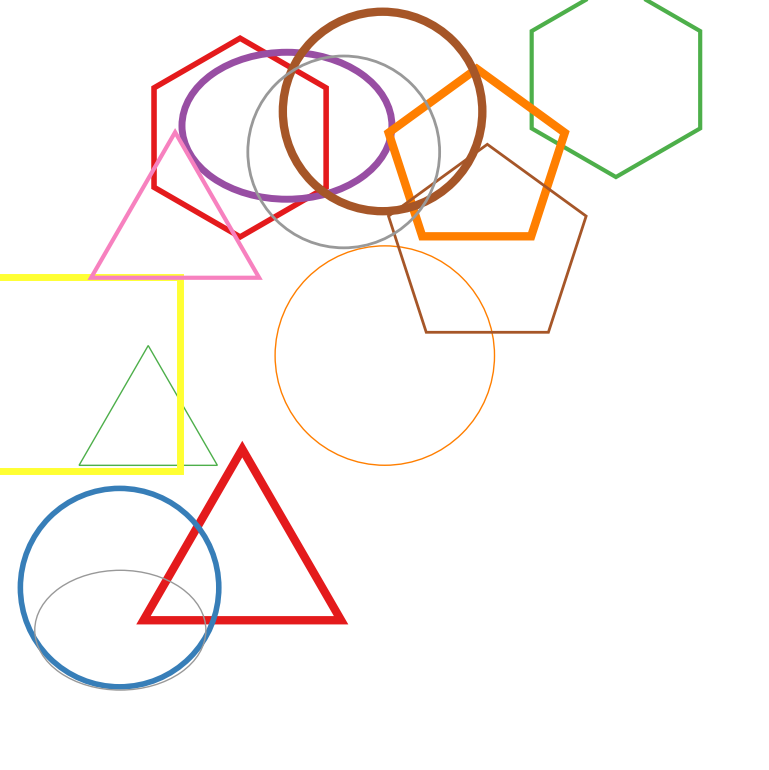[{"shape": "hexagon", "thickness": 2, "radius": 0.65, "center": [0.312, 0.821]}, {"shape": "triangle", "thickness": 3, "radius": 0.74, "center": [0.315, 0.269]}, {"shape": "circle", "thickness": 2, "radius": 0.64, "center": [0.155, 0.237]}, {"shape": "triangle", "thickness": 0.5, "radius": 0.52, "center": [0.192, 0.448]}, {"shape": "hexagon", "thickness": 1.5, "radius": 0.63, "center": [0.8, 0.896]}, {"shape": "oval", "thickness": 2.5, "radius": 0.68, "center": [0.373, 0.837]}, {"shape": "pentagon", "thickness": 3, "radius": 0.6, "center": [0.619, 0.79]}, {"shape": "circle", "thickness": 0.5, "radius": 0.71, "center": [0.5, 0.538]}, {"shape": "square", "thickness": 2.5, "radius": 0.63, "center": [0.108, 0.514]}, {"shape": "pentagon", "thickness": 1, "radius": 0.67, "center": [0.633, 0.678]}, {"shape": "circle", "thickness": 3, "radius": 0.65, "center": [0.497, 0.855]}, {"shape": "triangle", "thickness": 1.5, "radius": 0.63, "center": [0.227, 0.702]}, {"shape": "circle", "thickness": 1, "radius": 0.62, "center": [0.446, 0.803]}, {"shape": "oval", "thickness": 0.5, "radius": 0.56, "center": [0.156, 0.182]}]